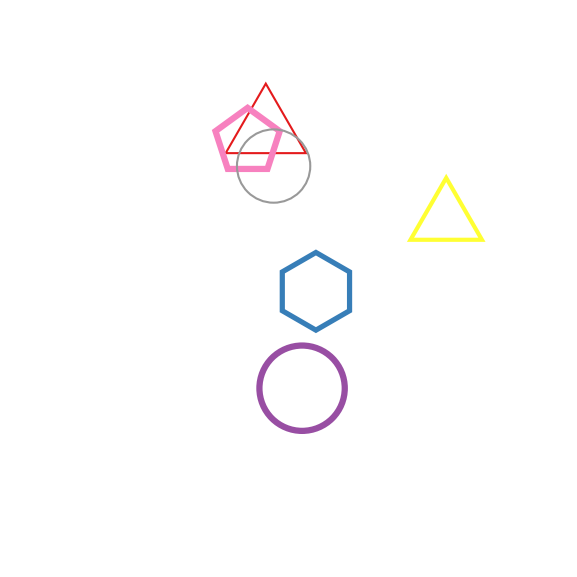[{"shape": "triangle", "thickness": 1, "radius": 0.4, "center": [0.46, 0.774]}, {"shape": "hexagon", "thickness": 2.5, "radius": 0.34, "center": [0.547, 0.495]}, {"shape": "circle", "thickness": 3, "radius": 0.37, "center": [0.523, 0.327]}, {"shape": "triangle", "thickness": 2, "radius": 0.36, "center": [0.773, 0.62]}, {"shape": "pentagon", "thickness": 3, "radius": 0.29, "center": [0.429, 0.754]}, {"shape": "circle", "thickness": 1, "radius": 0.32, "center": [0.474, 0.712]}]